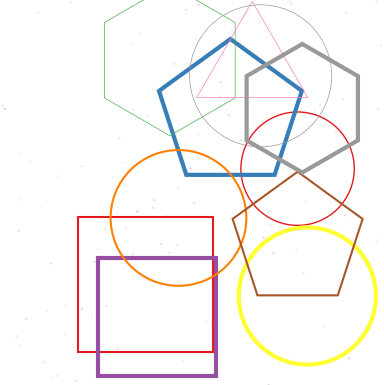[{"shape": "circle", "thickness": 1, "radius": 0.74, "center": [0.773, 0.562]}, {"shape": "square", "thickness": 1.5, "radius": 0.88, "center": [0.378, 0.26]}, {"shape": "pentagon", "thickness": 3, "radius": 0.98, "center": [0.599, 0.704]}, {"shape": "hexagon", "thickness": 0.5, "radius": 0.98, "center": [0.441, 0.844]}, {"shape": "square", "thickness": 3, "radius": 0.76, "center": [0.408, 0.176]}, {"shape": "circle", "thickness": 1.5, "radius": 0.88, "center": [0.464, 0.434]}, {"shape": "circle", "thickness": 3, "radius": 0.89, "center": [0.798, 0.231]}, {"shape": "pentagon", "thickness": 1.5, "radius": 0.89, "center": [0.773, 0.376]}, {"shape": "triangle", "thickness": 0.5, "radius": 0.83, "center": [0.655, 0.83]}, {"shape": "hexagon", "thickness": 3, "radius": 0.83, "center": [0.785, 0.719]}, {"shape": "circle", "thickness": 0.5, "radius": 0.92, "center": [0.677, 0.803]}]